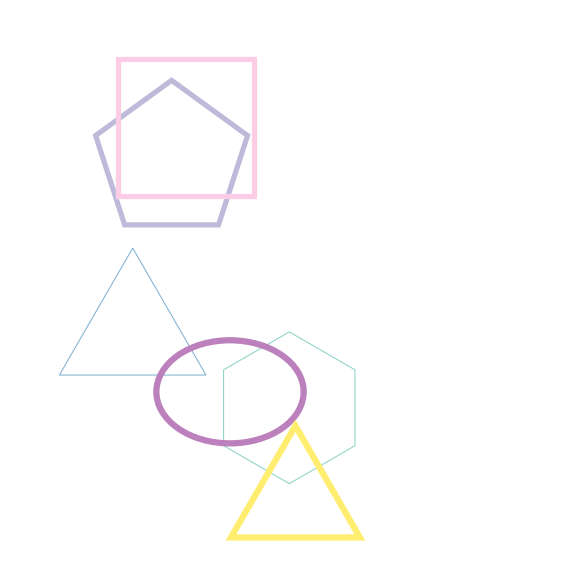[{"shape": "hexagon", "thickness": 0.5, "radius": 0.66, "center": [0.501, 0.293]}, {"shape": "pentagon", "thickness": 2.5, "radius": 0.69, "center": [0.297, 0.722]}, {"shape": "triangle", "thickness": 0.5, "radius": 0.73, "center": [0.23, 0.423]}, {"shape": "square", "thickness": 2.5, "radius": 0.59, "center": [0.323, 0.778]}, {"shape": "oval", "thickness": 3, "radius": 0.64, "center": [0.398, 0.321]}, {"shape": "triangle", "thickness": 3, "radius": 0.64, "center": [0.512, 0.133]}]